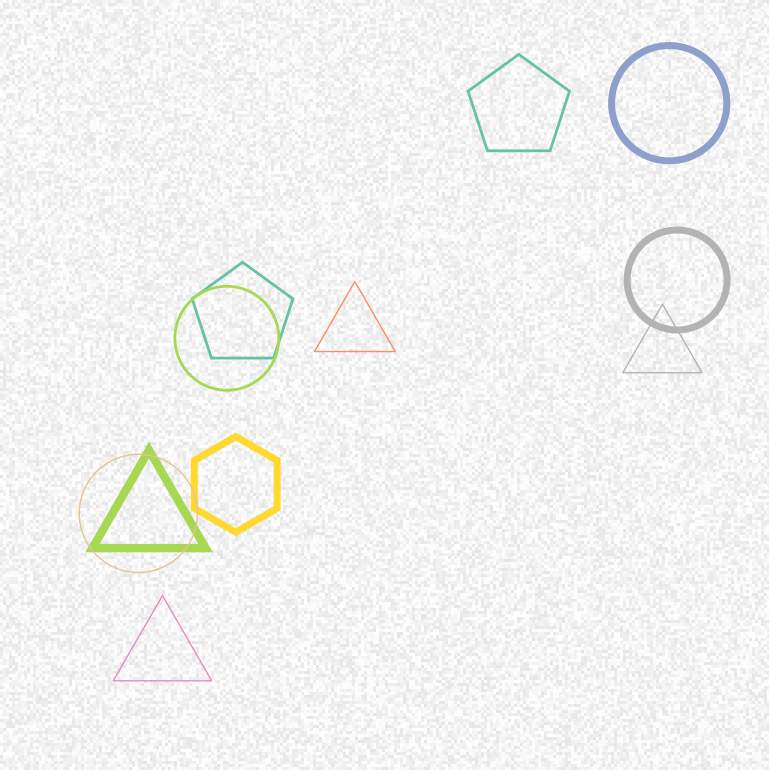[{"shape": "pentagon", "thickness": 1, "radius": 0.34, "center": [0.315, 0.591]}, {"shape": "pentagon", "thickness": 1, "radius": 0.35, "center": [0.674, 0.86]}, {"shape": "triangle", "thickness": 0.5, "radius": 0.3, "center": [0.461, 0.574]}, {"shape": "circle", "thickness": 2.5, "radius": 0.37, "center": [0.869, 0.866]}, {"shape": "triangle", "thickness": 0.5, "radius": 0.37, "center": [0.211, 0.153]}, {"shape": "triangle", "thickness": 3, "radius": 0.42, "center": [0.194, 0.331]}, {"shape": "circle", "thickness": 1, "radius": 0.34, "center": [0.295, 0.561]}, {"shape": "hexagon", "thickness": 2.5, "radius": 0.31, "center": [0.306, 0.371]}, {"shape": "circle", "thickness": 0.5, "radius": 0.38, "center": [0.18, 0.333]}, {"shape": "circle", "thickness": 2.5, "radius": 0.32, "center": [0.879, 0.636]}, {"shape": "triangle", "thickness": 0.5, "radius": 0.3, "center": [0.86, 0.546]}]